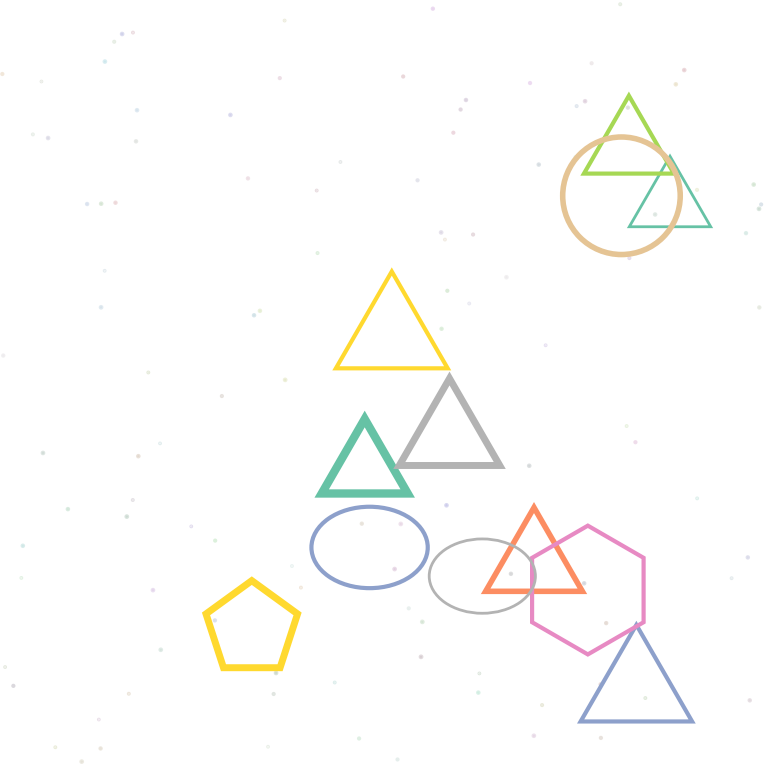[{"shape": "triangle", "thickness": 1, "radius": 0.31, "center": [0.87, 0.736]}, {"shape": "triangle", "thickness": 3, "radius": 0.32, "center": [0.474, 0.391]}, {"shape": "triangle", "thickness": 2, "radius": 0.36, "center": [0.694, 0.268]}, {"shape": "oval", "thickness": 1.5, "radius": 0.38, "center": [0.48, 0.289]}, {"shape": "triangle", "thickness": 1.5, "radius": 0.42, "center": [0.826, 0.105]}, {"shape": "hexagon", "thickness": 1.5, "radius": 0.42, "center": [0.763, 0.234]}, {"shape": "triangle", "thickness": 1.5, "radius": 0.34, "center": [0.817, 0.808]}, {"shape": "triangle", "thickness": 1.5, "radius": 0.42, "center": [0.509, 0.564]}, {"shape": "pentagon", "thickness": 2.5, "radius": 0.31, "center": [0.327, 0.183]}, {"shape": "circle", "thickness": 2, "radius": 0.38, "center": [0.807, 0.746]}, {"shape": "oval", "thickness": 1, "radius": 0.34, "center": [0.626, 0.252]}, {"shape": "triangle", "thickness": 2.5, "radius": 0.38, "center": [0.584, 0.433]}]